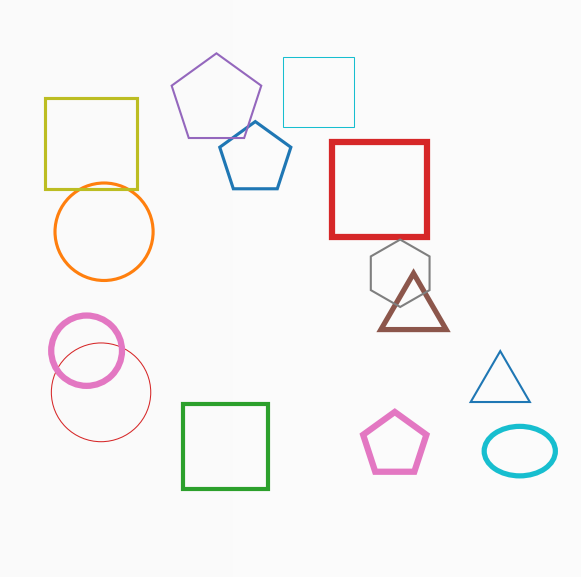[{"shape": "triangle", "thickness": 1, "radius": 0.29, "center": [0.861, 0.332]}, {"shape": "pentagon", "thickness": 1.5, "radius": 0.32, "center": [0.439, 0.724]}, {"shape": "circle", "thickness": 1.5, "radius": 0.42, "center": [0.179, 0.598]}, {"shape": "square", "thickness": 2, "radius": 0.37, "center": [0.388, 0.226]}, {"shape": "square", "thickness": 3, "radius": 0.41, "center": [0.653, 0.671]}, {"shape": "circle", "thickness": 0.5, "radius": 0.43, "center": [0.174, 0.32]}, {"shape": "pentagon", "thickness": 1, "radius": 0.41, "center": [0.372, 0.826]}, {"shape": "triangle", "thickness": 2.5, "radius": 0.32, "center": [0.711, 0.461]}, {"shape": "pentagon", "thickness": 3, "radius": 0.29, "center": [0.679, 0.229]}, {"shape": "circle", "thickness": 3, "radius": 0.3, "center": [0.149, 0.392]}, {"shape": "hexagon", "thickness": 1, "radius": 0.29, "center": [0.688, 0.526]}, {"shape": "square", "thickness": 1.5, "radius": 0.39, "center": [0.157, 0.75]}, {"shape": "square", "thickness": 0.5, "radius": 0.3, "center": [0.548, 0.84]}, {"shape": "oval", "thickness": 2.5, "radius": 0.31, "center": [0.894, 0.218]}]